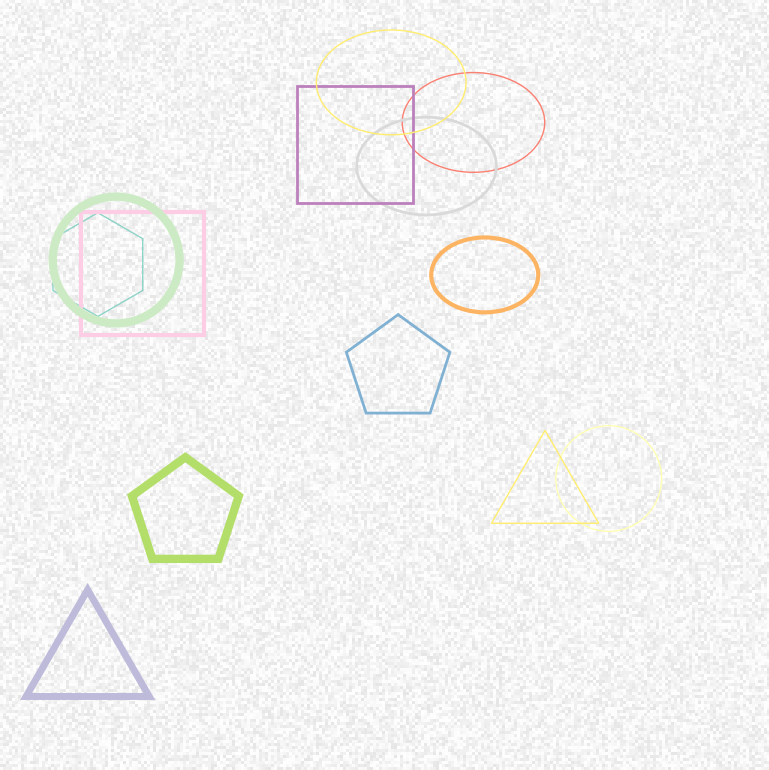[{"shape": "hexagon", "thickness": 0.5, "radius": 0.34, "center": [0.127, 0.656]}, {"shape": "circle", "thickness": 0.5, "radius": 0.34, "center": [0.791, 0.379]}, {"shape": "triangle", "thickness": 2.5, "radius": 0.46, "center": [0.114, 0.142]}, {"shape": "oval", "thickness": 0.5, "radius": 0.46, "center": [0.615, 0.841]}, {"shape": "pentagon", "thickness": 1, "radius": 0.35, "center": [0.517, 0.521]}, {"shape": "oval", "thickness": 1.5, "radius": 0.35, "center": [0.63, 0.643]}, {"shape": "pentagon", "thickness": 3, "radius": 0.36, "center": [0.241, 0.333]}, {"shape": "square", "thickness": 1.5, "radius": 0.4, "center": [0.185, 0.645]}, {"shape": "oval", "thickness": 1, "radius": 0.45, "center": [0.554, 0.784]}, {"shape": "square", "thickness": 1, "radius": 0.38, "center": [0.461, 0.812]}, {"shape": "circle", "thickness": 3, "radius": 0.41, "center": [0.151, 0.662]}, {"shape": "triangle", "thickness": 0.5, "radius": 0.4, "center": [0.708, 0.361]}, {"shape": "oval", "thickness": 0.5, "radius": 0.49, "center": [0.508, 0.893]}]